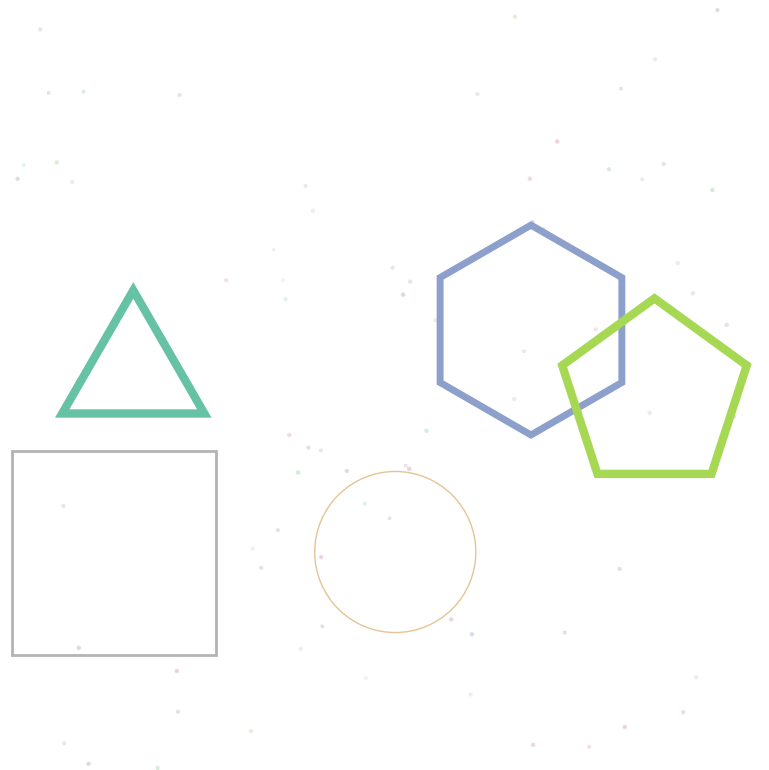[{"shape": "triangle", "thickness": 3, "radius": 0.53, "center": [0.173, 0.516]}, {"shape": "hexagon", "thickness": 2.5, "radius": 0.68, "center": [0.69, 0.571]}, {"shape": "pentagon", "thickness": 3, "radius": 0.63, "center": [0.85, 0.486]}, {"shape": "circle", "thickness": 0.5, "radius": 0.52, "center": [0.513, 0.283]}, {"shape": "square", "thickness": 1, "radius": 0.66, "center": [0.148, 0.282]}]